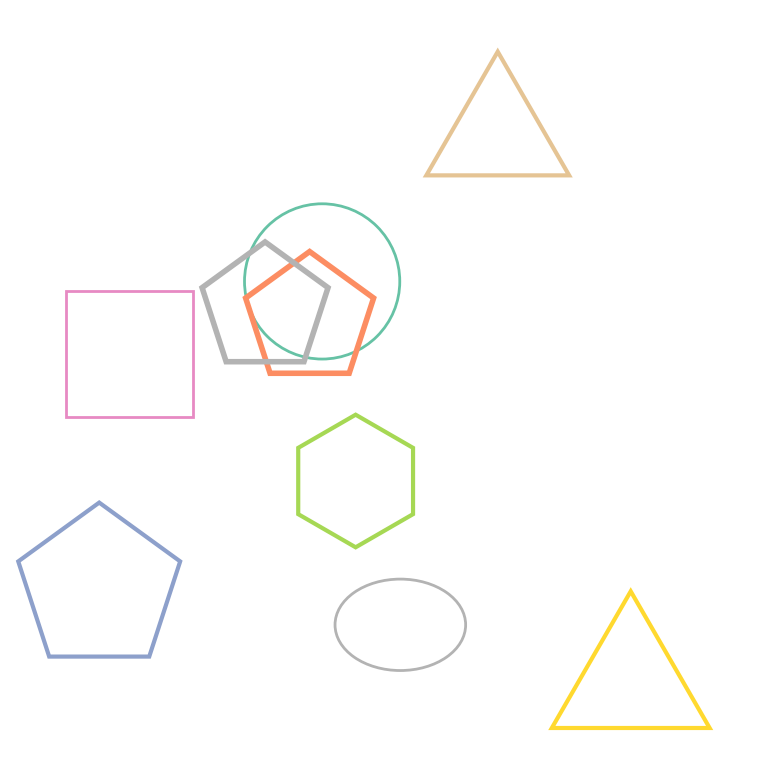[{"shape": "circle", "thickness": 1, "radius": 0.5, "center": [0.418, 0.635]}, {"shape": "pentagon", "thickness": 2, "radius": 0.44, "center": [0.402, 0.586]}, {"shape": "pentagon", "thickness": 1.5, "radius": 0.55, "center": [0.129, 0.237]}, {"shape": "square", "thickness": 1, "radius": 0.41, "center": [0.169, 0.54]}, {"shape": "hexagon", "thickness": 1.5, "radius": 0.43, "center": [0.462, 0.375]}, {"shape": "triangle", "thickness": 1.5, "radius": 0.59, "center": [0.819, 0.114]}, {"shape": "triangle", "thickness": 1.5, "radius": 0.54, "center": [0.646, 0.826]}, {"shape": "pentagon", "thickness": 2, "radius": 0.43, "center": [0.344, 0.6]}, {"shape": "oval", "thickness": 1, "radius": 0.42, "center": [0.52, 0.189]}]